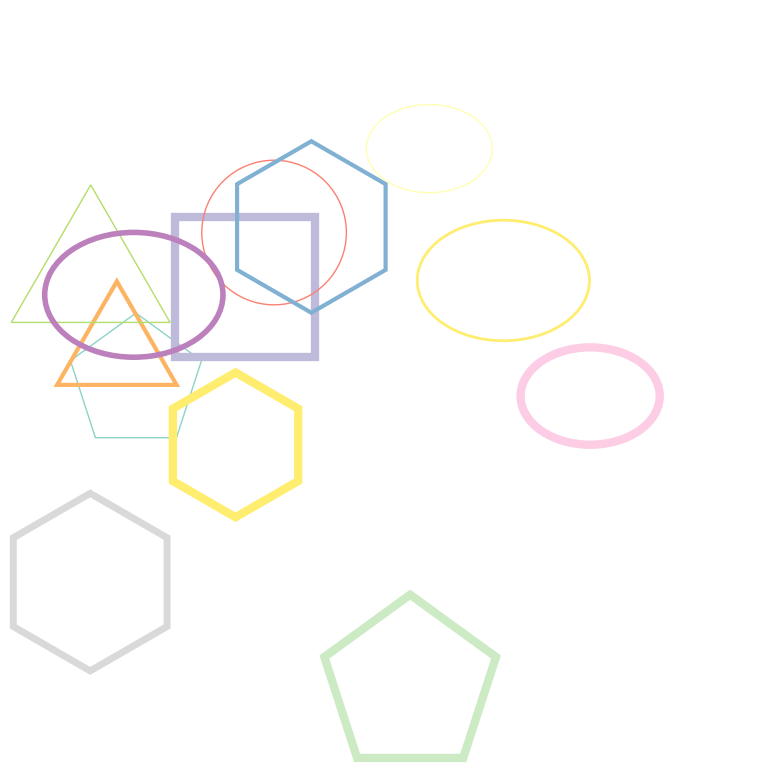[{"shape": "pentagon", "thickness": 0.5, "radius": 0.45, "center": [0.177, 0.504]}, {"shape": "oval", "thickness": 0.5, "radius": 0.41, "center": [0.558, 0.807]}, {"shape": "square", "thickness": 3, "radius": 0.46, "center": [0.318, 0.627]}, {"shape": "circle", "thickness": 0.5, "radius": 0.47, "center": [0.356, 0.698]}, {"shape": "hexagon", "thickness": 1.5, "radius": 0.56, "center": [0.404, 0.705]}, {"shape": "triangle", "thickness": 1.5, "radius": 0.45, "center": [0.152, 0.545]}, {"shape": "triangle", "thickness": 0.5, "radius": 0.6, "center": [0.118, 0.641]}, {"shape": "oval", "thickness": 3, "radius": 0.45, "center": [0.766, 0.486]}, {"shape": "hexagon", "thickness": 2.5, "radius": 0.58, "center": [0.117, 0.244]}, {"shape": "oval", "thickness": 2, "radius": 0.58, "center": [0.174, 0.617]}, {"shape": "pentagon", "thickness": 3, "radius": 0.59, "center": [0.533, 0.11]}, {"shape": "oval", "thickness": 1, "radius": 0.56, "center": [0.654, 0.636]}, {"shape": "hexagon", "thickness": 3, "radius": 0.47, "center": [0.306, 0.422]}]